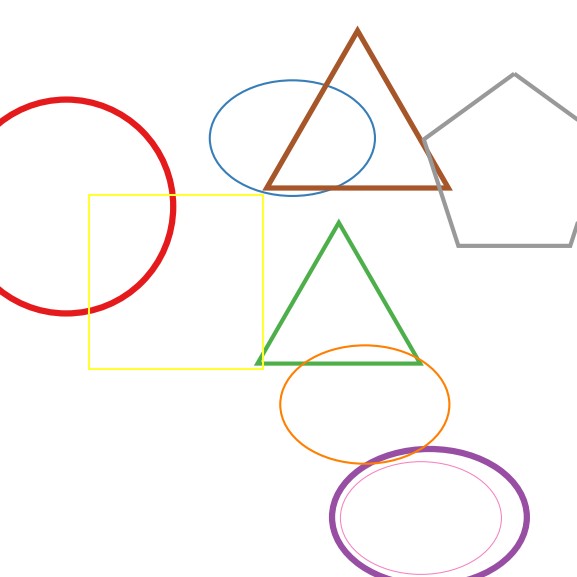[{"shape": "circle", "thickness": 3, "radius": 0.93, "center": [0.115, 0.642]}, {"shape": "oval", "thickness": 1, "radius": 0.72, "center": [0.506, 0.76]}, {"shape": "triangle", "thickness": 2, "radius": 0.81, "center": [0.587, 0.451]}, {"shape": "oval", "thickness": 3, "radius": 0.84, "center": [0.744, 0.104]}, {"shape": "oval", "thickness": 1, "radius": 0.73, "center": [0.632, 0.299]}, {"shape": "square", "thickness": 1, "radius": 0.75, "center": [0.305, 0.511]}, {"shape": "triangle", "thickness": 2.5, "radius": 0.91, "center": [0.619, 0.764]}, {"shape": "oval", "thickness": 0.5, "radius": 0.7, "center": [0.729, 0.102]}, {"shape": "pentagon", "thickness": 2, "radius": 0.82, "center": [0.891, 0.707]}]